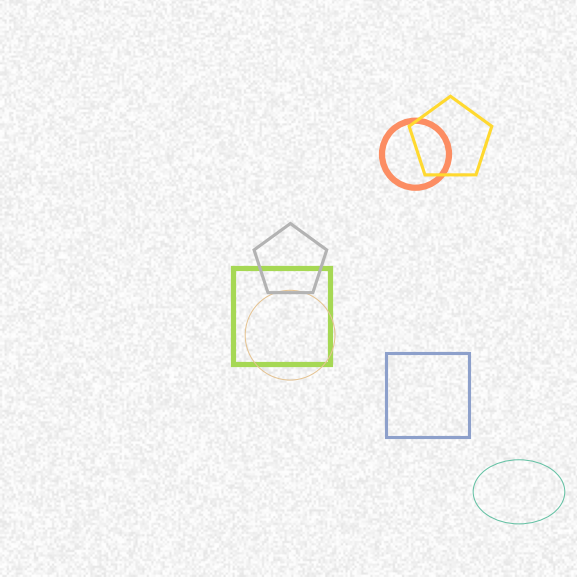[{"shape": "oval", "thickness": 0.5, "radius": 0.4, "center": [0.899, 0.147]}, {"shape": "circle", "thickness": 3, "radius": 0.29, "center": [0.719, 0.732]}, {"shape": "square", "thickness": 1.5, "radius": 0.36, "center": [0.74, 0.315]}, {"shape": "square", "thickness": 2.5, "radius": 0.42, "center": [0.487, 0.452]}, {"shape": "pentagon", "thickness": 1.5, "radius": 0.38, "center": [0.78, 0.757]}, {"shape": "circle", "thickness": 0.5, "radius": 0.39, "center": [0.502, 0.419]}, {"shape": "pentagon", "thickness": 1.5, "radius": 0.33, "center": [0.503, 0.546]}]